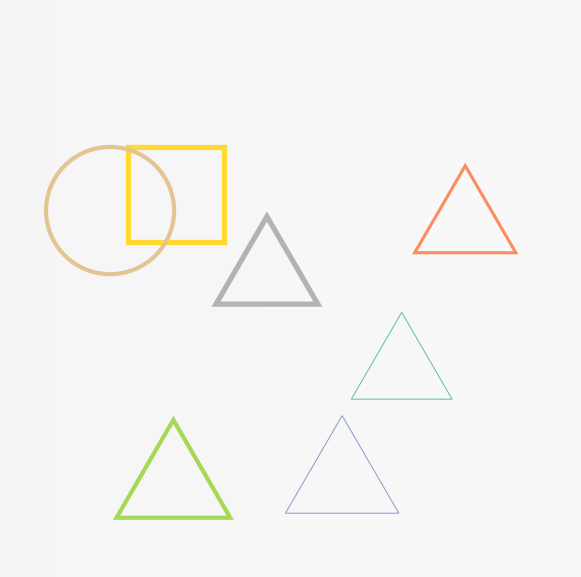[{"shape": "triangle", "thickness": 0.5, "radius": 0.5, "center": [0.691, 0.358]}, {"shape": "triangle", "thickness": 1.5, "radius": 0.5, "center": [0.8, 0.612]}, {"shape": "triangle", "thickness": 0.5, "radius": 0.56, "center": [0.589, 0.167]}, {"shape": "triangle", "thickness": 2, "radius": 0.56, "center": [0.298, 0.159]}, {"shape": "square", "thickness": 2.5, "radius": 0.41, "center": [0.303, 0.662]}, {"shape": "circle", "thickness": 2, "radius": 0.55, "center": [0.189, 0.635]}, {"shape": "triangle", "thickness": 2.5, "radius": 0.51, "center": [0.459, 0.523]}]